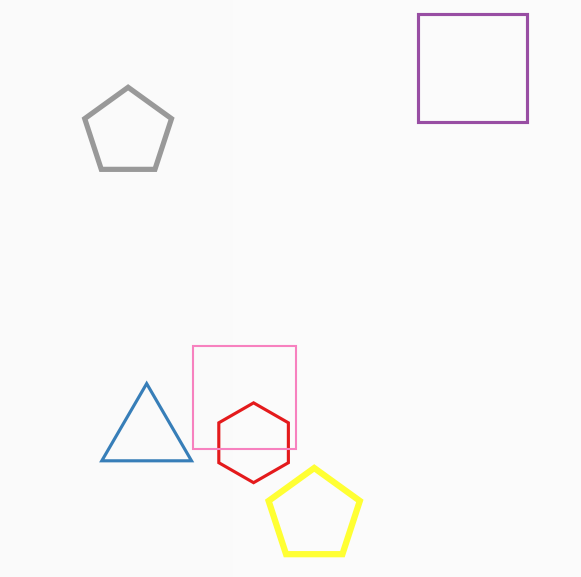[{"shape": "hexagon", "thickness": 1.5, "radius": 0.35, "center": [0.436, 0.232]}, {"shape": "triangle", "thickness": 1.5, "radius": 0.45, "center": [0.252, 0.246]}, {"shape": "square", "thickness": 1.5, "radius": 0.47, "center": [0.812, 0.881]}, {"shape": "pentagon", "thickness": 3, "radius": 0.41, "center": [0.541, 0.106]}, {"shape": "square", "thickness": 1, "radius": 0.44, "center": [0.42, 0.311]}, {"shape": "pentagon", "thickness": 2.5, "radius": 0.39, "center": [0.22, 0.769]}]